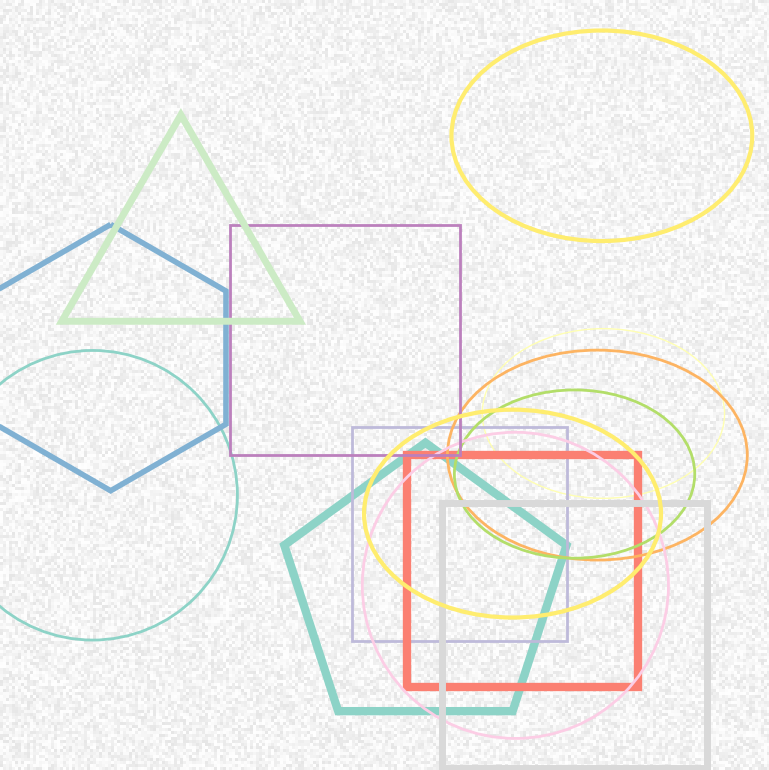[{"shape": "pentagon", "thickness": 3, "radius": 0.96, "center": [0.552, 0.232]}, {"shape": "circle", "thickness": 1, "radius": 0.94, "center": [0.12, 0.357]}, {"shape": "oval", "thickness": 0.5, "radius": 0.79, "center": [0.784, 0.463]}, {"shape": "square", "thickness": 1, "radius": 0.7, "center": [0.597, 0.306]}, {"shape": "square", "thickness": 3, "radius": 0.75, "center": [0.678, 0.259]}, {"shape": "hexagon", "thickness": 2, "radius": 0.86, "center": [0.144, 0.536]}, {"shape": "oval", "thickness": 1, "radius": 0.97, "center": [0.776, 0.409]}, {"shape": "oval", "thickness": 1, "radius": 0.78, "center": [0.746, 0.384]}, {"shape": "circle", "thickness": 1, "radius": 0.99, "center": [0.669, 0.24]}, {"shape": "square", "thickness": 2.5, "radius": 0.86, "center": [0.746, 0.175]}, {"shape": "square", "thickness": 1, "radius": 0.75, "center": [0.448, 0.558]}, {"shape": "triangle", "thickness": 2.5, "radius": 0.89, "center": [0.235, 0.672]}, {"shape": "oval", "thickness": 1.5, "radius": 0.98, "center": [0.782, 0.824]}, {"shape": "oval", "thickness": 1.5, "radius": 0.96, "center": [0.666, 0.333]}]